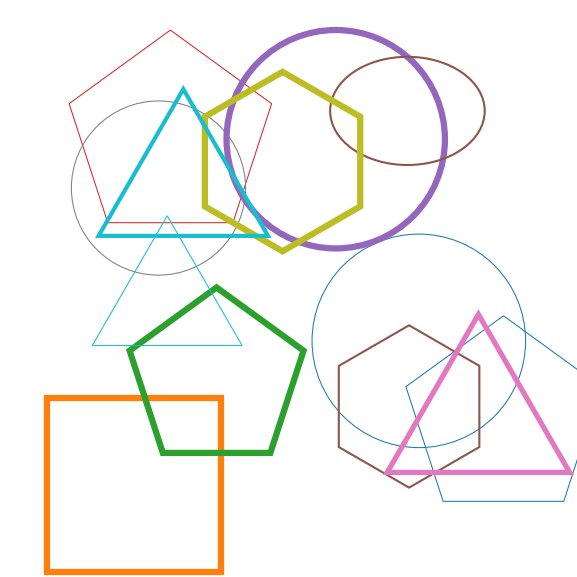[{"shape": "pentagon", "thickness": 0.5, "radius": 0.89, "center": [0.872, 0.275]}, {"shape": "circle", "thickness": 0.5, "radius": 0.92, "center": [0.725, 0.409]}, {"shape": "square", "thickness": 3, "radius": 0.75, "center": [0.232, 0.159]}, {"shape": "pentagon", "thickness": 3, "radius": 0.79, "center": [0.375, 0.343]}, {"shape": "pentagon", "thickness": 0.5, "radius": 0.92, "center": [0.295, 0.763]}, {"shape": "circle", "thickness": 3, "radius": 0.95, "center": [0.581, 0.758]}, {"shape": "hexagon", "thickness": 1, "radius": 0.7, "center": [0.708, 0.295]}, {"shape": "oval", "thickness": 1, "radius": 0.67, "center": [0.706, 0.807]}, {"shape": "triangle", "thickness": 2.5, "radius": 0.91, "center": [0.828, 0.272]}, {"shape": "circle", "thickness": 0.5, "radius": 0.75, "center": [0.274, 0.674]}, {"shape": "hexagon", "thickness": 3, "radius": 0.78, "center": [0.489, 0.719]}, {"shape": "triangle", "thickness": 0.5, "radius": 0.75, "center": [0.29, 0.476]}, {"shape": "triangle", "thickness": 2, "radius": 0.85, "center": [0.317, 0.675]}]